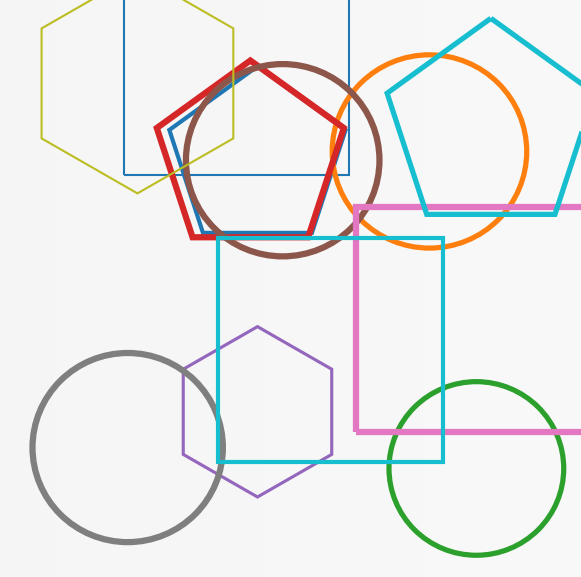[{"shape": "pentagon", "thickness": 2, "radius": 0.8, "center": [0.443, 0.725]}, {"shape": "square", "thickness": 1, "radius": 0.97, "center": [0.407, 0.889]}, {"shape": "circle", "thickness": 2.5, "radius": 0.84, "center": [0.739, 0.737]}, {"shape": "circle", "thickness": 2.5, "radius": 0.75, "center": [0.82, 0.188]}, {"shape": "pentagon", "thickness": 3, "radius": 0.85, "center": [0.431, 0.725]}, {"shape": "hexagon", "thickness": 1.5, "radius": 0.74, "center": [0.443, 0.286]}, {"shape": "circle", "thickness": 3, "radius": 0.83, "center": [0.486, 0.722]}, {"shape": "square", "thickness": 3, "radius": 0.97, "center": [0.807, 0.446]}, {"shape": "circle", "thickness": 3, "radius": 0.82, "center": [0.22, 0.224]}, {"shape": "hexagon", "thickness": 1, "radius": 0.95, "center": [0.236, 0.855]}, {"shape": "square", "thickness": 2, "radius": 0.97, "center": [0.569, 0.393]}, {"shape": "pentagon", "thickness": 2.5, "radius": 0.94, "center": [0.844, 0.78]}]